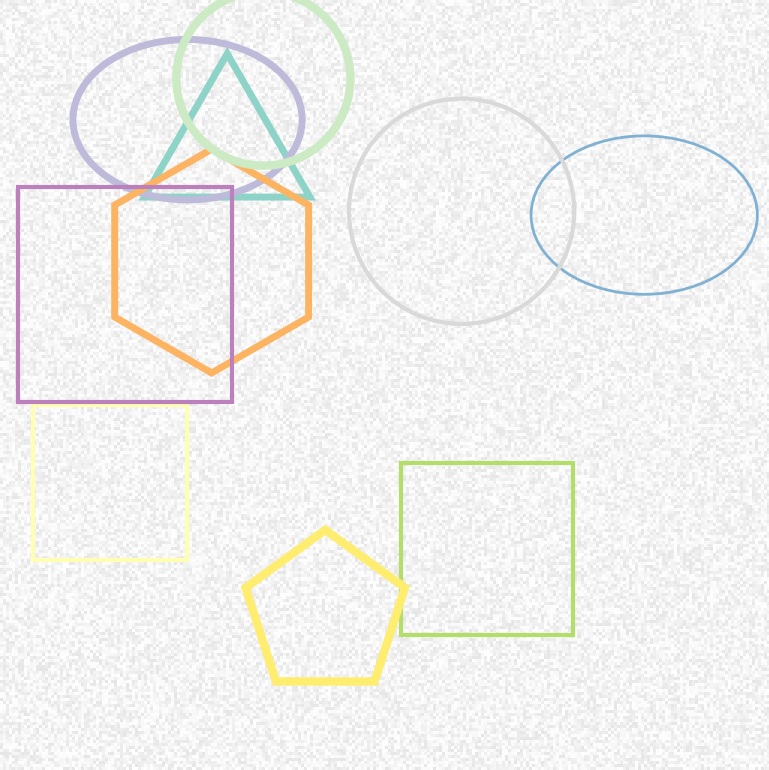[{"shape": "triangle", "thickness": 2.5, "radius": 0.62, "center": [0.295, 0.806]}, {"shape": "square", "thickness": 1.5, "radius": 0.5, "center": [0.143, 0.373]}, {"shape": "oval", "thickness": 2.5, "radius": 0.74, "center": [0.244, 0.845]}, {"shape": "oval", "thickness": 1, "radius": 0.73, "center": [0.837, 0.721]}, {"shape": "hexagon", "thickness": 2.5, "radius": 0.73, "center": [0.275, 0.661]}, {"shape": "square", "thickness": 1.5, "radius": 0.56, "center": [0.632, 0.288]}, {"shape": "circle", "thickness": 1.5, "radius": 0.73, "center": [0.599, 0.726]}, {"shape": "square", "thickness": 1.5, "radius": 0.7, "center": [0.162, 0.618]}, {"shape": "circle", "thickness": 3, "radius": 0.57, "center": [0.342, 0.898]}, {"shape": "pentagon", "thickness": 3, "radius": 0.54, "center": [0.422, 0.203]}]